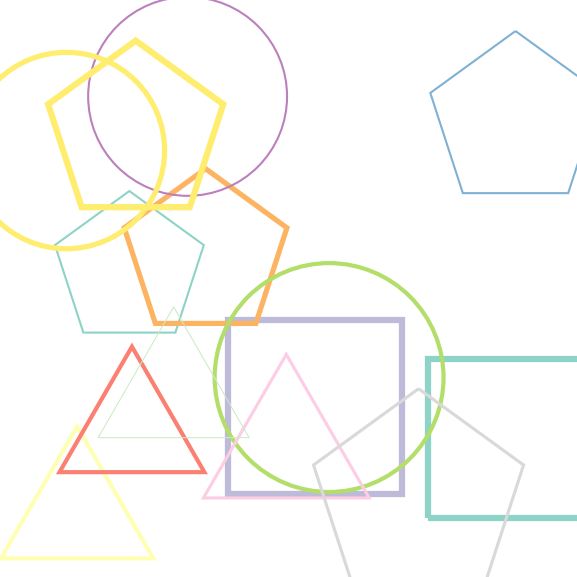[{"shape": "square", "thickness": 3, "radius": 0.69, "center": [0.879, 0.24]}, {"shape": "pentagon", "thickness": 1, "radius": 0.68, "center": [0.224, 0.533]}, {"shape": "triangle", "thickness": 2, "radius": 0.76, "center": [0.133, 0.108]}, {"shape": "square", "thickness": 3, "radius": 0.75, "center": [0.545, 0.295]}, {"shape": "triangle", "thickness": 2, "radius": 0.72, "center": [0.228, 0.254]}, {"shape": "pentagon", "thickness": 1, "radius": 0.78, "center": [0.893, 0.79]}, {"shape": "pentagon", "thickness": 2.5, "radius": 0.74, "center": [0.356, 0.559]}, {"shape": "circle", "thickness": 2, "radius": 0.99, "center": [0.57, 0.345]}, {"shape": "triangle", "thickness": 1.5, "radius": 0.83, "center": [0.496, 0.22]}, {"shape": "pentagon", "thickness": 1.5, "radius": 0.96, "center": [0.725, 0.135]}, {"shape": "circle", "thickness": 1, "radius": 0.86, "center": [0.325, 0.832]}, {"shape": "triangle", "thickness": 0.5, "radius": 0.75, "center": [0.301, 0.317]}, {"shape": "circle", "thickness": 2.5, "radius": 0.85, "center": [0.115, 0.738]}, {"shape": "pentagon", "thickness": 3, "radius": 0.8, "center": [0.235, 0.769]}]